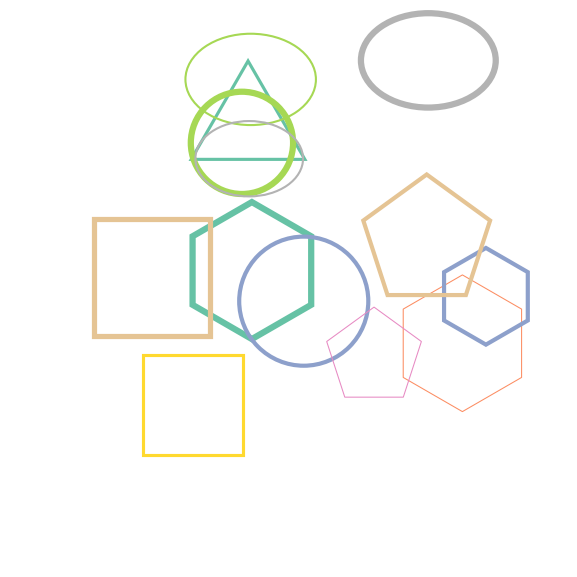[{"shape": "hexagon", "thickness": 3, "radius": 0.59, "center": [0.436, 0.531]}, {"shape": "triangle", "thickness": 1.5, "radius": 0.57, "center": [0.43, 0.78]}, {"shape": "hexagon", "thickness": 0.5, "radius": 0.59, "center": [0.801, 0.405]}, {"shape": "circle", "thickness": 2, "radius": 0.56, "center": [0.526, 0.478]}, {"shape": "hexagon", "thickness": 2, "radius": 0.42, "center": [0.841, 0.486]}, {"shape": "pentagon", "thickness": 0.5, "radius": 0.43, "center": [0.648, 0.381]}, {"shape": "oval", "thickness": 1, "radius": 0.56, "center": [0.434, 0.862]}, {"shape": "circle", "thickness": 3, "radius": 0.44, "center": [0.419, 0.752]}, {"shape": "square", "thickness": 1.5, "radius": 0.43, "center": [0.334, 0.298]}, {"shape": "pentagon", "thickness": 2, "radius": 0.58, "center": [0.739, 0.582]}, {"shape": "square", "thickness": 2.5, "radius": 0.5, "center": [0.264, 0.519]}, {"shape": "oval", "thickness": 1, "radius": 0.47, "center": [0.432, 0.724]}, {"shape": "oval", "thickness": 3, "radius": 0.58, "center": [0.742, 0.895]}]